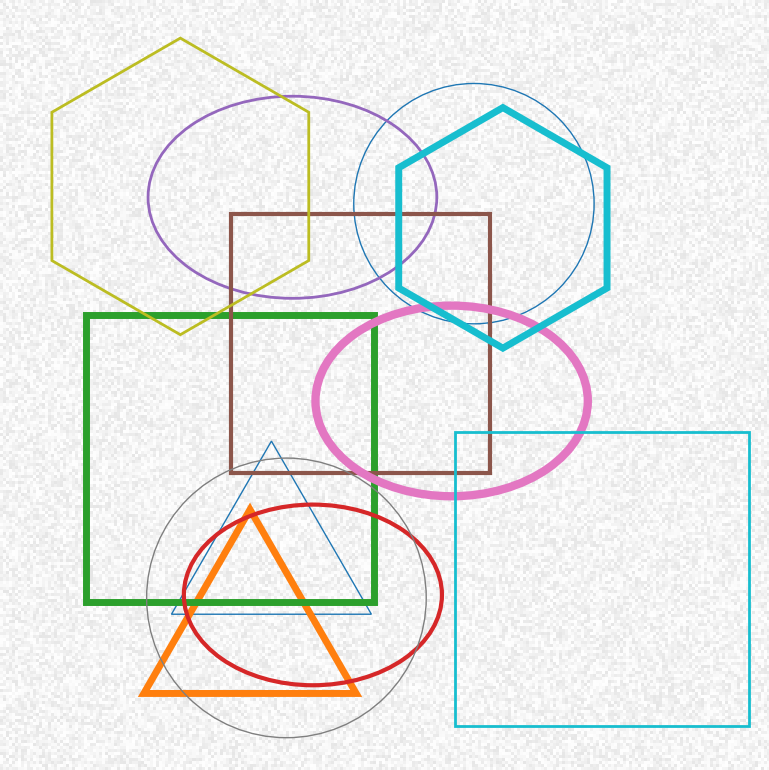[{"shape": "triangle", "thickness": 0.5, "radius": 0.75, "center": [0.352, 0.277]}, {"shape": "circle", "thickness": 0.5, "radius": 0.78, "center": [0.615, 0.736]}, {"shape": "triangle", "thickness": 2.5, "radius": 0.8, "center": [0.325, 0.179]}, {"shape": "square", "thickness": 2.5, "radius": 0.93, "center": [0.299, 0.405]}, {"shape": "oval", "thickness": 1.5, "radius": 0.84, "center": [0.406, 0.227]}, {"shape": "oval", "thickness": 1, "radius": 0.94, "center": [0.38, 0.744]}, {"shape": "square", "thickness": 1.5, "radius": 0.84, "center": [0.468, 0.554]}, {"shape": "oval", "thickness": 3, "radius": 0.88, "center": [0.587, 0.479]}, {"shape": "circle", "thickness": 0.5, "radius": 0.91, "center": [0.372, 0.224]}, {"shape": "hexagon", "thickness": 1, "radius": 0.96, "center": [0.234, 0.758]}, {"shape": "square", "thickness": 1, "radius": 0.95, "center": [0.782, 0.248]}, {"shape": "hexagon", "thickness": 2.5, "radius": 0.78, "center": [0.653, 0.704]}]